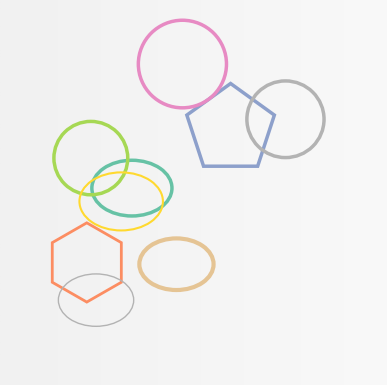[{"shape": "oval", "thickness": 2.5, "radius": 0.52, "center": [0.34, 0.511]}, {"shape": "hexagon", "thickness": 2, "radius": 0.51, "center": [0.224, 0.318]}, {"shape": "pentagon", "thickness": 2.5, "radius": 0.59, "center": [0.595, 0.664]}, {"shape": "circle", "thickness": 2.5, "radius": 0.57, "center": [0.471, 0.834]}, {"shape": "circle", "thickness": 2.5, "radius": 0.48, "center": [0.234, 0.589]}, {"shape": "oval", "thickness": 1.5, "radius": 0.54, "center": [0.313, 0.477]}, {"shape": "oval", "thickness": 3, "radius": 0.48, "center": [0.455, 0.314]}, {"shape": "oval", "thickness": 1, "radius": 0.49, "center": [0.248, 0.22]}, {"shape": "circle", "thickness": 2.5, "radius": 0.5, "center": [0.737, 0.69]}]